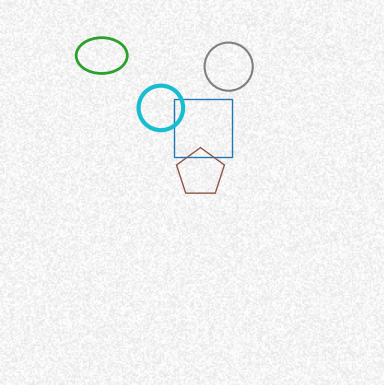[{"shape": "square", "thickness": 1, "radius": 0.37, "center": [0.526, 0.667]}, {"shape": "oval", "thickness": 2, "radius": 0.33, "center": [0.264, 0.856]}, {"shape": "pentagon", "thickness": 1, "radius": 0.33, "center": [0.521, 0.551]}, {"shape": "circle", "thickness": 1.5, "radius": 0.31, "center": [0.594, 0.827]}, {"shape": "circle", "thickness": 3, "radius": 0.29, "center": [0.418, 0.72]}]